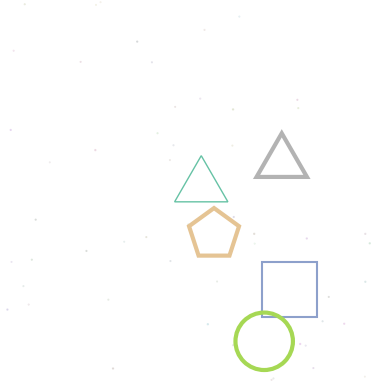[{"shape": "triangle", "thickness": 1, "radius": 0.4, "center": [0.523, 0.516]}, {"shape": "square", "thickness": 1.5, "radius": 0.36, "center": [0.753, 0.249]}, {"shape": "circle", "thickness": 3, "radius": 0.37, "center": [0.686, 0.114]}, {"shape": "pentagon", "thickness": 3, "radius": 0.34, "center": [0.556, 0.391]}, {"shape": "triangle", "thickness": 3, "radius": 0.38, "center": [0.732, 0.578]}]